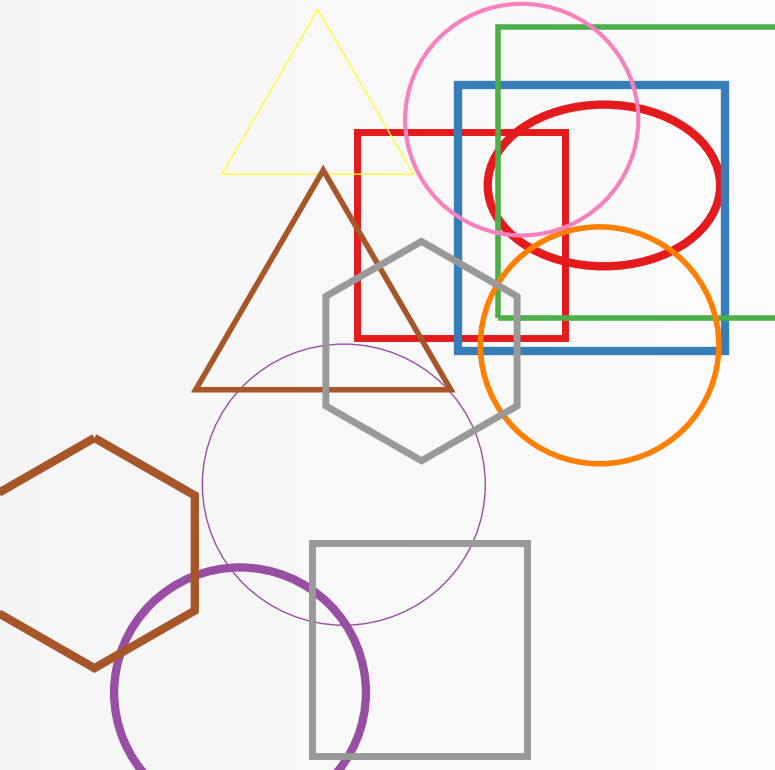[{"shape": "square", "thickness": 2.5, "radius": 0.67, "center": [0.595, 0.695]}, {"shape": "oval", "thickness": 3, "radius": 0.75, "center": [0.779, 0.759]}, {"shape": "square", "thickness": 3, "radius": 0.86, "center": [0.763, 0.717]}, {"shape": "square", "thickness": 2, "radius": 0.94, "center": [0.831, 0.776]}, {"shape": "circle", "thickness": 0.5, "radius": 0.91, "center": [0.444, 0.371]}, {"shape": "circle", "thickness": 3, "radius": 0.81, "center": [0.31, 0.101]}, {"shape": "circle", "thickness": 2, "radius": 0.77, "center": [0.774, 0.552]}, {"shape": "triangle", "thickness": 0.5, "radius": 0.71, "center": [0.41, 0.845]}, {"shape": "hexagon", "thickness": 3, "radius": 0.75, "center": [0.122, 0.282]}, {"shape": "triangle", "thickness": 2, "radius": 0.95, "center": [0.417, 0.589]}, {"shape": "circle", "thickness": 1.5, "radius": 0.75, "center": [0.673, 0.845]}, {"shape": "hexagon", "thickness": 2.5, "radius": 0.71, "center": [0.544, 0.544]}, {"shape": "square", "thickness": 2.5, "radius": 0.69, "center": [0.541, 0.157]}]